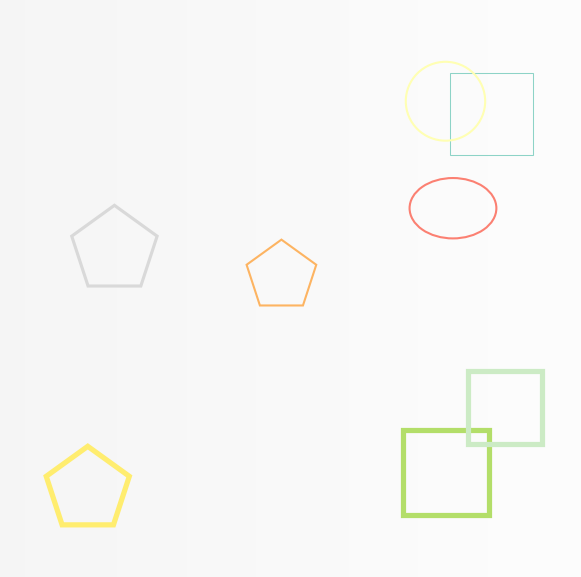[{"shape": "square", "thickness": 0.5, "radius": 0.36, "center": [0.846, 0.801]}, {"shape": "circle", "thickness": 1, "radius": 0.34, "center": [0.766, 0.824]}, {"shape": "oval", "thickness": 1, "radius": 0.37, "center": [0.779, 0.639]}, {"shape": "pentagon", "thickness": 1, "radius": 0.32, "center": [0.484, 0.521]}, {"shape": "square", "thickness": 2.5, "radius": 0.37, "center": [0.768, 0.181]}, {"shape": "pentagon", "thickness": 1.5, "radius": 0.39, "center": [0.197, 0.566]}, {"shape": "square", "thickness": 2.5, "radius": 0.32, "center": [0.869, 0.294]}, {"shape": "pentagon", "thickness": 2.5, "radius": 0.38, "center": [0.151, 0.151]}]